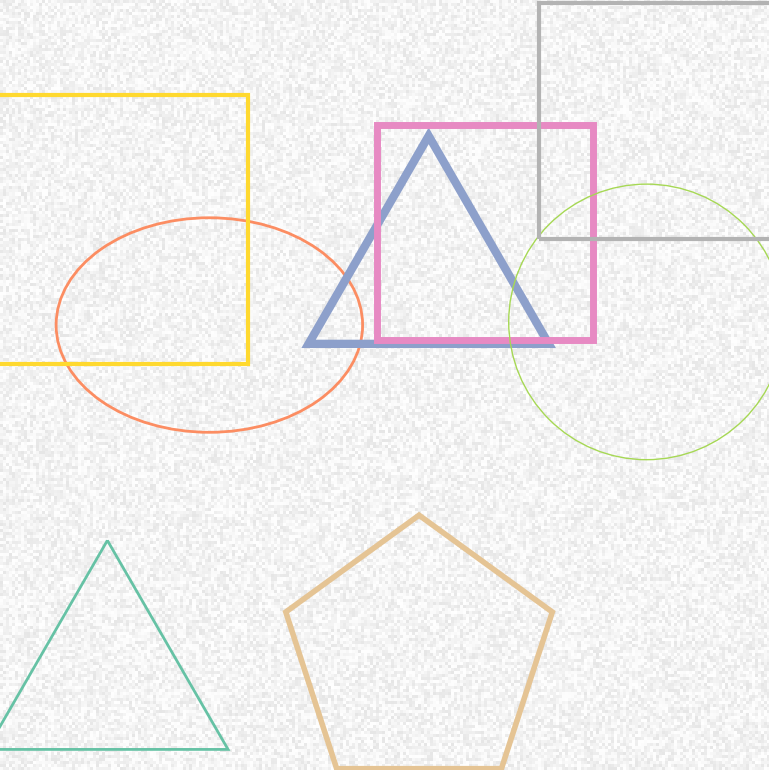[{"shape": "triangle", "thickness": 1, "radius": 0.9, "center": [0.139, 0.117]}, {"shape": "oval", "thickness": 1, "radius": 1.0, "center": [0.272, 0.578]}, {"shape": "triangle", "thickness": 3, "radius": 0.9, "center": [0.557, 0.643]}, {"shape": "square", "thickness": 2.5, "radius": 0.7, "center": [0.63, 0.699]}, {"shape": "circle", "thickness": 0.5, "radius": 0.89, "center": [0.84, 0.582]}, {"shape": "square", "thickness": 1.5, "radius": 0.87, "center": [0.148, 0.702]}, {"shape": "pentagon", "thickness": 2, "radius": 0.91, "center": [0.544, 0.149]}, {"shape": "square", "thickness": 1.5, "radius": 0.77, "center": [0.853, 0.843]}]